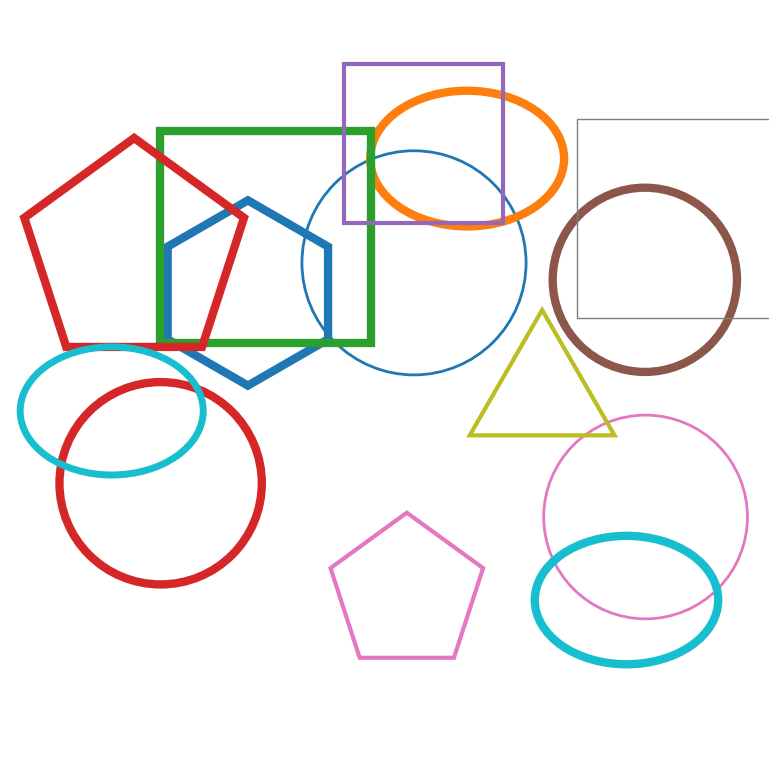[{"shape": "circle", "thickness": 1, "radius": 0.73, "center": [0.538, 0.659]}, {"shape": "hexagon", "thickness": 3, "radius": 0.6, "center": [0.322, 0.62]}, {"shape": "oval", "thickness": 3, "radius": 0.63, "center": [0.607, 0.794]}, {"shape": "square", "thickness": 3, "radius": 0.69, "center": [0.345, 0.692]}, {"shape": "circle", "thickness": 3, "radius": 0.66, "center": [0.209, 0.372]}, {"shape": "pentagon", "thickness": 3, "radius": 0.75, "center": [0.174, 0.671]}, {"shape": "square", "thickness": 1.5, "radius": 0.52, "center": [0.55, 0.813]}, {"shape": "circle", "thickness": 3, "radius": 0.6, "center": [0.837, 0.637]}, {"shape": "circle", "thickness": 1, "radius": 0.66, "center": [0.838, 0.329]}, {"shape": "pentagon", "thickness": 1.5, "radius": 0.52, "center": [0.528, 0.23]}, {"shape": "square", "thickness": 0.5, "radius": 0.65, "center": [0.878, 0.716]}, {"shape": "triangle", "thickness": 1.5, "radius": 0.54, "center": [0.704, 0.489]}, {"shape": "oval", "thickness": 2.5, "radius": 0.59, "center": [0.145, 0.466]}, {"shape": "oval", "thickness": 3, "radius": 0.6, "center": [0.814, 0.221]}]